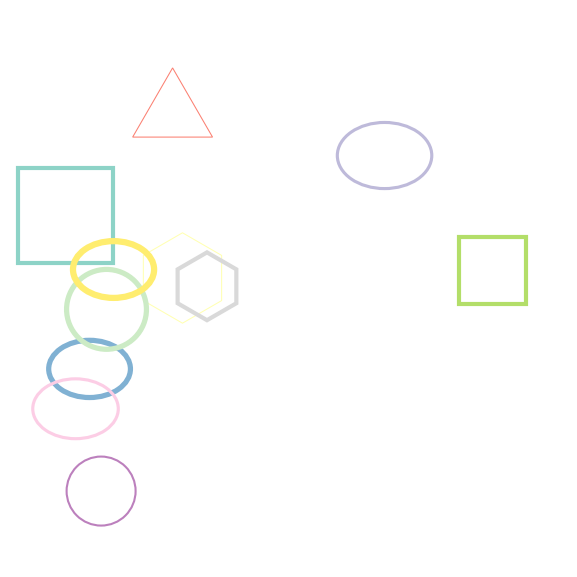[{"shape": "square", "thickness": 2, "radius": 0.41, "center": [0.113, 0.626]}, {"shape": "hexagon", "thickness": 0.5, "radius": 0.39, "center": [0.316, 0.518]}, {"shape": "oval", "thickness": 1.5, "radius": 0.41, "center": [0.666, 0.73]}, {"shape": "triangle", "thickness": 0.5, "radius": 0.4, "center": [0.299, 0.802]}, {"shape": "oval", "thickness": 2.5, "radius": 0.35, "center": [0.155, 0.36]}, {"shape": "square", "thickness": 2, "radius": 0.29, "center": [0.853, 0.531]}, {"shape": "oval", "thickness": 1.5, "radius": 0.37, "center": [0.131, 0.291]}, {"shape": "hexagon", "thickness": 2, "radius": 0.29, "center": [0.358, 0.503]}, {"shape": "circle", "thickness": 1, "radius": 0.3, "center": [0.175, 0.149]}, {"shape": "circle", "thickness": 2.5, "radius": 0.35, "center": [0.184, 0.463]}, {"shape": "oval", "thickness": 3, "radius": 0.35, "center": [0.197, 0.532]}]